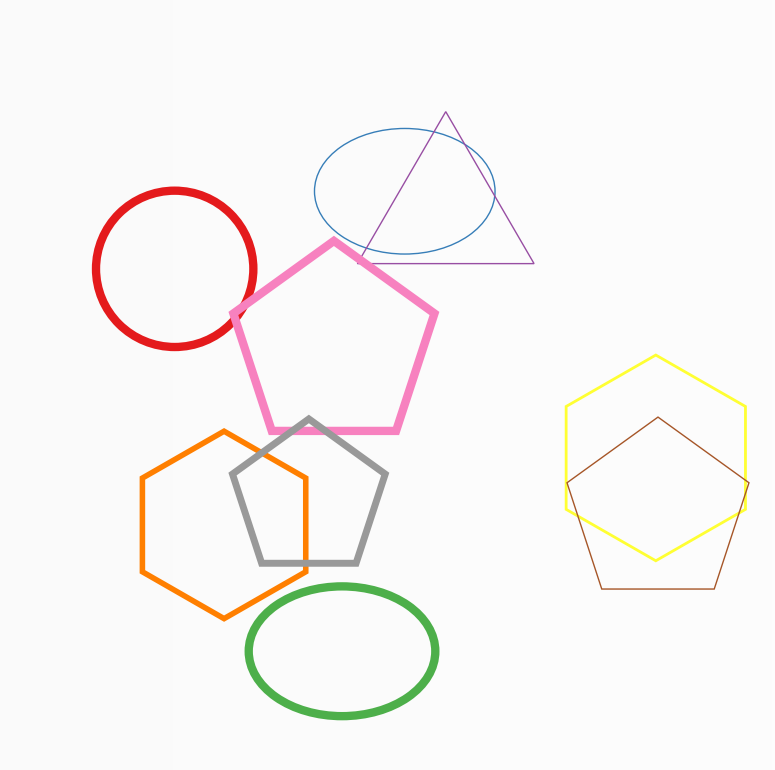[{"shape": "circle", "thickness": 3, "radius": 0.51, "center": [0.225, 0.651]}, {"shape": "oval", "thickness": 0.5, "radius": 0.58, "center": [0.522, 0.752]}, {"shape": "oval", "thickness": 3, "radius": 0.6, "center": [0.441, 0.154]}, {"shape": "triangle", "thickness": 0.5, "radius": 0.66, "center": [0.575, 0.723]}, {"shape": "hexagon", "thickness": 2, "radius": 0.61, "center": [0.289, 0.318]}, {"shape": "hexagon", "thickness": 1, "radius": 0.67, "center": [0.846, 0.405]}, {"shape": "pentagon", "thickness": 0.5, "radius": 0.62, "center": [0.849, 0.335]}, {"shape": "pentagon", "thickness": 3, "radius": 0.68, "center": [0.431, 0.551]}, {"shape": "pentagon", "thickness": 2.5, "radius": 0.52, "center": [0.399, 0.352]}]